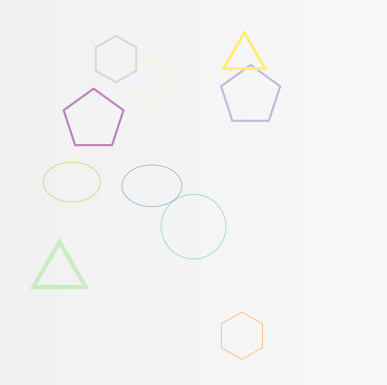[{"shape": "circle", "thickness": 0.5, "radius": 0.42, "center": [0.499, 0.411]}, {"shape": "hexagon", "thickness": 0.5, "radius": 0.29, "center": [0.394, 0.79]}, {"shape": "pentagon", "thickness": 1.5, "radius": 0.4, "center": [0.647, 0.751]}, {"shape": "oval", "thickness": 0.5, "radius": 0.39, "center": [0.392, 0.517]}, {"shape": "hexagon", "thickness": 0.5, "radius": 0.31, "center": [0.624, 0.128]}, {"shape": "oval", "thickness": 0.5, "radius": 0.37, "center": [0.185, 0.527]}, {"shape": "hexagon", "thickness": 1.5, "radius": 0.3, "center": [0.299, 0.847]}, {"shape": "pentagon", "thickness": 1.5, "radius": 0.41, "center": [0.242, 0.689]}, {"shape": "triangle", "thickness": 3, "radius": 0.39, "center": [0.154, 0.293]}, {"shape": "triangle", "thickness": 2, "radius": 0.31, "center": [0.631, 0.853]}]